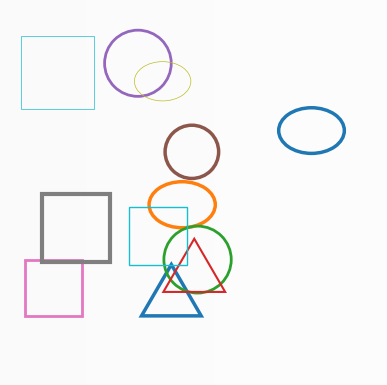[{"shape": "triangle", "thickness": 2.5, "radius": 0.44, "center": [0.442, 0.224]}, {"shape": "oval", "thickness": 2.5, "radius": 0.42, "center": [0.804, 0.661]}, {"shape": "oval", "thickness": 2.5, "radius": 0.43, "center": [0.47, 0.468]}, {"shape": "circle", "thickness": 2, "radius": 0.43, "center": [0.51, 0.326]}, {"shape": "triangle", "thickness": 1.5, "radius": 0.46, "center": [0.501, 0.288]}, {"shape": "circle", "thickness": 2, "radius": 0.43, "center": [0.356, 0.836]}, {"shape": "circle", "thickness": 2.5, "radius": 0.35, "center": [0.495, 0.606]}, {"shape": "square", "thickness": 2, "radius": 0.36, "center": [0.138, 0.252]}, {"shape": "square", "thickness": 3, "radius": 0.44, "center": [0.197, 0.407]}, {"shape": "oval", "thickness": 0.5, "radius": 0.36, "center": [0.42, 0.789]}, {"shape": "square", "thickness": 0.5, "radius": 0.47, "center": [0.148, 0.811]}, {"shape": "square", "thickness": 1, "radius": 0.37, "center": [0.409, 0.388]}]